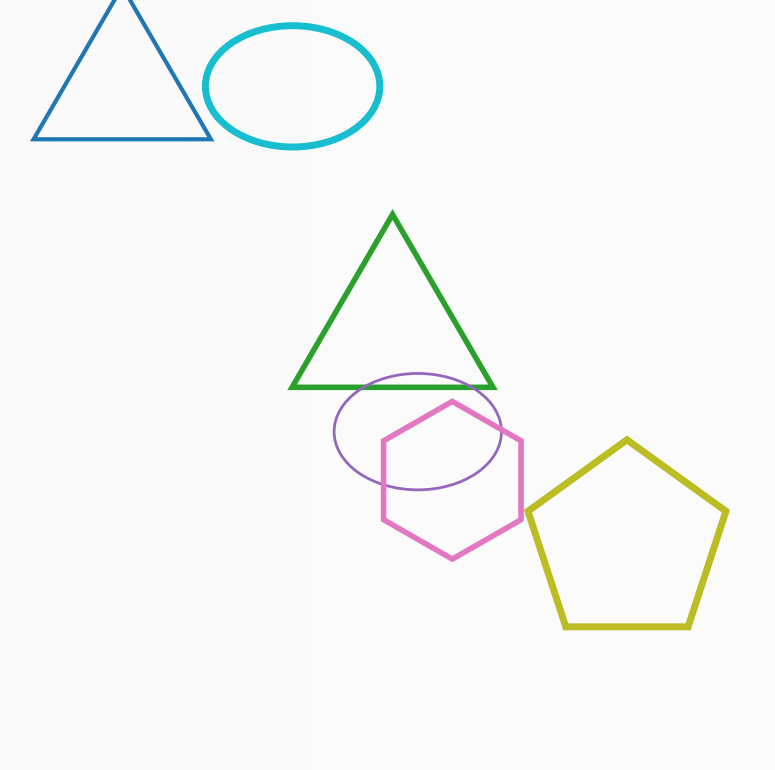[{"shape": "triangle", "thickness": 1.5, "radius": 0.66, "center": [0.158, 0.885]}, {"shape": "triangle", "thickness": 2, "radius": 0.75, "center": [0.507, 0.572]}, {"shape": "oval", "thickness": 1, "radius": 0.54, "center": [0.539, 0.439]}, {"shape": "hexagon", "thickness": 2, "radius": 0.51, "center": [0.584, 0.376]}, {"shape": "pentagon", "thickness": 2.5, "radius": 0.67, "center": [0.809, 0.295]}, {"shape": "oval", "thickness": 2.5, "radius": 0.56, "center": [0.378, 0.888]}]